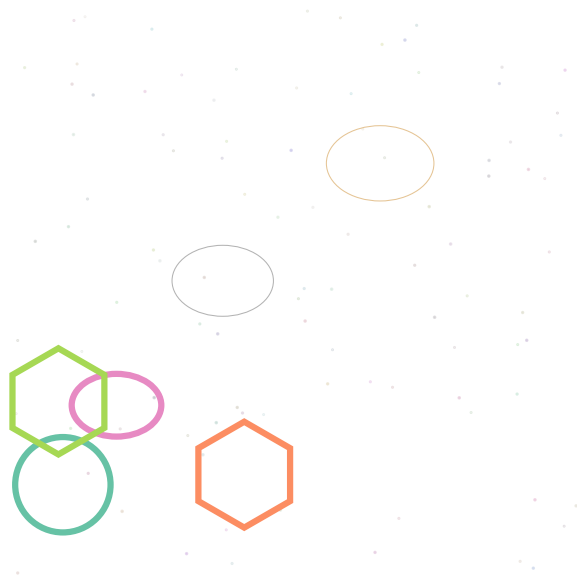[{"shape": "circle", "thickness": 3, "radius": 0.41, "center": [0.109, 0.16]}, {"shape": "hexagon", "thickness": 3, "radius": 0.46, "center": [0.423, 0.177]}, {"shape": "oval", "thickness": 3, "radius": 0.39, "center": [0.202, 0.297]}, {"shape": "hexagon", "thickness": 3, "radius": 0.46, "center": [0.101, 0.304]}, {"shape": "oval", "thickness": 0.5, "radius": 0.47, "center": [0.658, 0.716]}, {"shape": "oval", "thickness": 0.5, "radius": 0.44, "center": [0.386, 0.513]}]